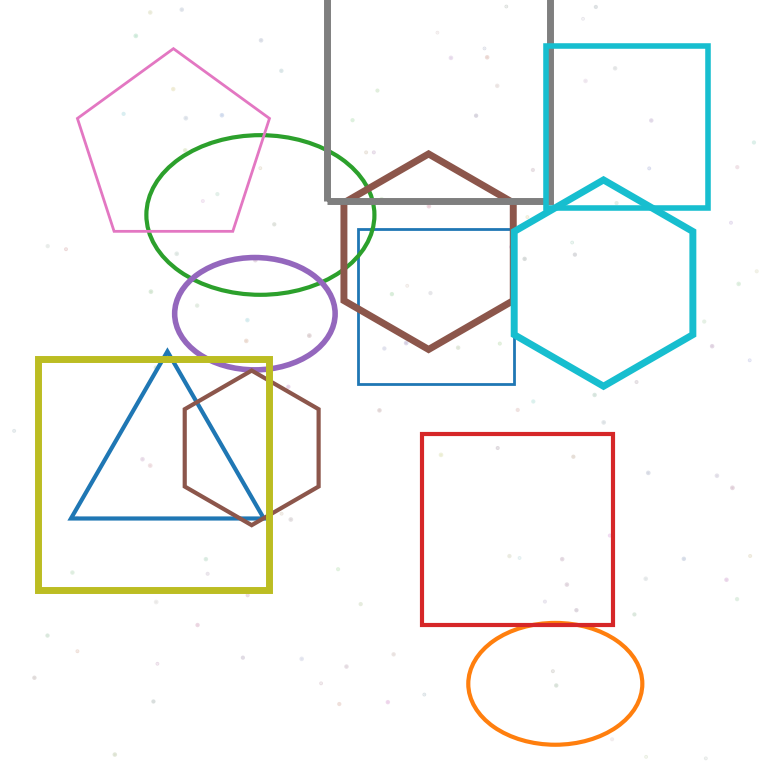[{"shape": "square", "thickness": 1, "radius": 0.5, "center": [0.566, 0.602]}, {"shape": "triangle", "thickness": 1.5, "radius": 0.72, "center": [0.217, 0.399]}, {"shape": "oval", "thickness": 1.5, "radius": 0.57, "center": [0.721, 0.112]}, {"shape": "oval", "thickness": 1.5, "radius": 0.74, "center": [0.338, 0.721]}, {"shape": "square", "thickness": 1.5, "radius": 0.62, "center": [0.672, 0.312]}, {"shape": "oval", "thickness": 2, "radius": 0.52, "center": [0.331, 0.593]}, {"shape": "hexagon", "thickness": 2.5, "radius": 0.63, "center": [0.557, 0.673]}, {"shape": "hexagon", "thickness": 1.5, "radius": 0.5, "center": [0.327, 0.418]}, {"shape": "pentagon", "thickness": 1, "radius": 0.66, "center": [0.225, 0.806]}, {"shape": "square", "thickness": 2.5, "radius": 0.72, "center": [0.569, 0.884]}, {"shape": "square", "thickness": 2.5, "radius": 0.75, "center": [0.2, 0.384]}, {"shape": "square", "thickness": 2, "radius": 0.53, "center": [0.815, 0.836]}, {"shape": "hexagon", "thickness": 2.5, "radius": 0.67, "center": [0.784, 0.632]}]